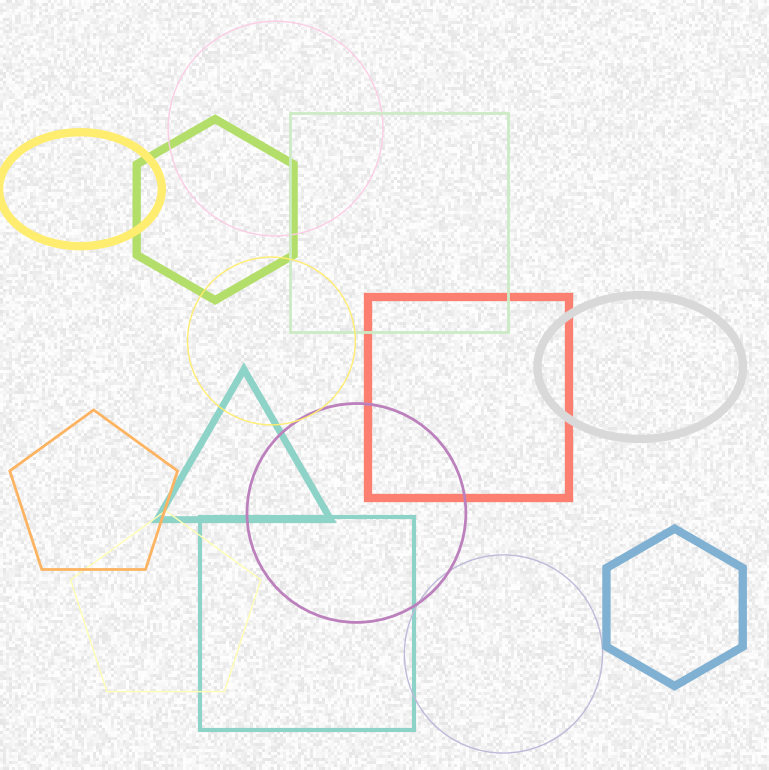[{"shape": "triangle", "thickness": 2.5, "radius": 0.65, "center": [0.317, 0.39]}, {"shape": "square", "thickness": 1.5, "radius": 0.69, "center": [0.399, 0.19]}, {"shape": "pentagon", "thickness": 0.5, "radius": 0.65, "center": [0.215, 0.207]}, {"shape": "circle", "thickness": 0.5, "radius": 0.64, "center": [0.654, 0.151]}, {"shape": "square", "thickness": 3, "radius": 0.65, "center": [0.609, 0.483]}, {"shape": "hexagon", "thickness": 3, "radius": 0.51, "center": [0.876, 0.211]}, {"shape": "pentagon", "thickness": 1, "radius": 0.57, "center": [0.122, 0.353]}, {"shape": "hexagon", "thickness": 3, "radius": 0.59, "center": [0.279, 0.728]}, {"shape": "circle", "thickness": 0.5, "radius": 0.7, "center": [0.358, 0.833]}, {"shape": "oval", "thickness": 3, "radius": 0.67, "center": [0.832, 0.523]}, {"shape": "circle", "thickness": 1, "radius": 0.71, "center": [0.463, 0.334]}, {"shape": "square", "thickness": 1, "radius": 0.71, "center": [0.518, 0.711]}, {"shape": "oval", "thickness": 3, "radius": 0.53, "center": [0.104, 0.754]}, {"shape": "circle", "thickness": 0.5, "radius": 0.54, "center": [0.353, 0.557]}]